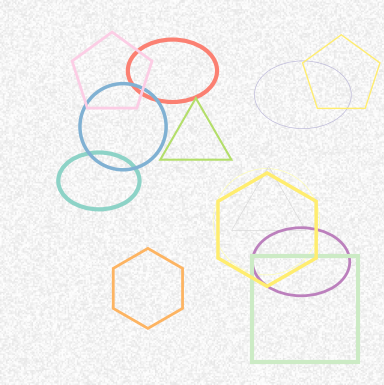[{"shape": "oval", "thickness": 3, "radius": 0.53, "center": [0.257, 0.53]}, {"shape": "circle", "thickness": 0.5, "radius": 0.69, "center": [0.692, 0.424]}, {"shape": "oval", "thickness": 0.5, "radius": 0.63, "center": [0.787, 0.754]}, {"shape": "oval", "thickness": 3, "radius": 0.58, "center": [0.448, 0.816]}, {"shape": "circle", "thickness": 2.5, "radius": 0.56, "center": [0.32, 0.671]}, {"shape": "hexagon", "thickness": 2, "radius": 0.52, "center": [0.384, 0.251]}, {"shape": "triangle", "thickness": 1.5, "radius": 0.53, "center": [0.509, 0.639]}, {"shape": "pentagon", "thickness": 2, "radius": 0.55, "center": [0.291, 0.808]}, {"shape": "triangle", "thickness": 0.5, "radius": 0.56, "center": [0.698, 0.457]}, {"shape": "oval", "thickness": 2, "radius": 0.63, "center": [0.782, 0.32]}, {"shape": "square", "thickness": 3, "radius": 0.69, "center": [0.793, 0.198]}, {"shape": "hexagon", "thickness": 2.5, "radius": 0.74, "center": [0.694, 0.403]}, {"shape": "pentagon", "thickness": 1, "radius": 0.53, "center": [0.886, 0.804]}]